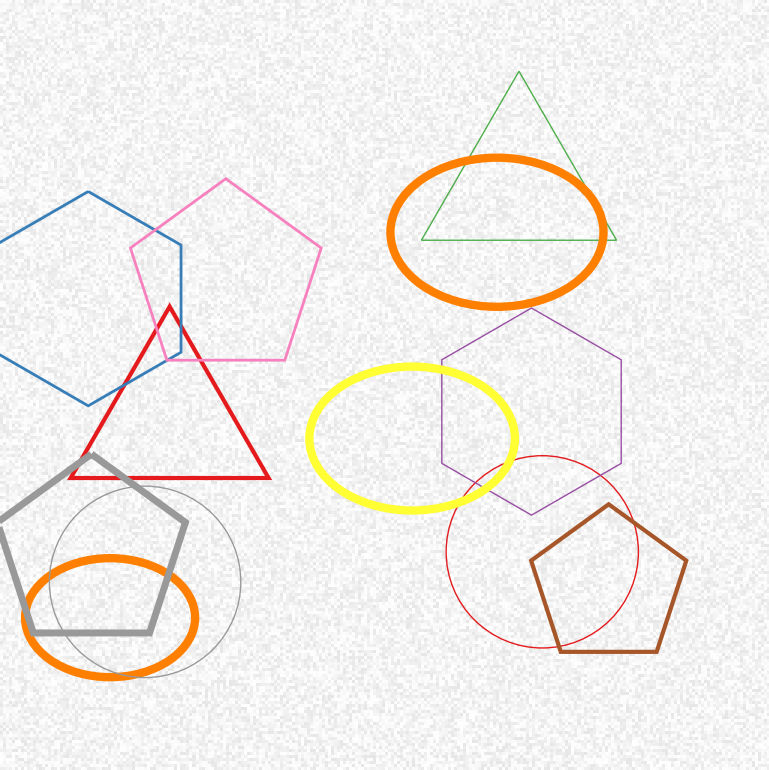[{"shape": "circle", "thickness": 0.5, "radius": 0.62, "center": [0.704, 0.283]}, {"shape": "triangle", "thickness": 1.5, "radius": 0.74, "center": [0.22, 0.453]}, {"shape": "hexagon", "thickness": 1, "radius": 0.7, "center": [0.115, 0.612]}, {"shape": "triangle", "thickness": 0.5, "radius": 0.73, "center": [0.674, 0.761]}, {"shape": "hexagon", "thickness": 0.5, "radius": 0.67, "center": [0.69, 0.465]}, {"shape": "oval", "thickness": 3, "radius": 0.69, "center": [0.645, 0.698]}, {"shape": "oval", "thickness": 3, "radius": 0.55, "center": [0.143, 0.198]}, {"shape": "oval", "thickness": 3, "radius": 0.67, "center": [0.535, 0.43]}, {"shape": "pentagon", "thickness": 1.5, "radius": 0.53, "center": [0.791, 0.239]}, {"shape": "pentagon", "thickness": 1, "radius": 0.65, "center": [0.293, 0.638]}, {"shape": "pentagon", "thickness": 2.5, "radius": 0.64, "center": [0.119, 0.282]}, {"shape": "circle", "thickness": 0.5, "radius": 0.62, "center": [0.188, 0.244]}]